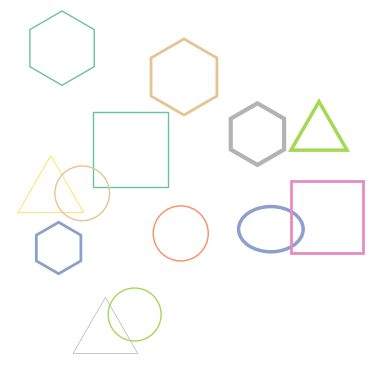[{"shape": "square", "thickness": 1, "radius": 0.49, "center": [0.339, 0.612]}, {"shape": "hexagon", "thickness": 1, "radius": 0.48, "center": [0.161, 0.875]}, {"shape": "circle", "thickness": 1, "radius": 0.36, "center": [0.47, 0.394]}, {"shape": "hexagon", "thickness": 2, "radius": 0.33, "center": [0.152, 0.356]}, {"shape": "oval", "thickness": 2.5, "radius": 0.42, "center": [0.704, 0.405]}, {"shape": "square", "thickness": 2, "radius": 0.47, "center": [0.849, 0.436]}, {"shape": "circle", "thickness": 1, "radius": 0.34, "center": [0.35, 0.183]}, {"shape": "triangle", "thickness": 2.5, "radius": 0.42, "center": [0.829, 0.652]}, {"shape": "triangle", "thickness": 0.5, "radius": 0.49, "center": [0.132, 0.497]}, {"shape": "hexagon", "thickness": 2, "radius": 0.49, "center": [0.478, 0.8]}, {"shape": "circle", "thickness": 1, "radius": 0.36, "center": [0.214, 0.498]}, {"shape": "triangle", "thickness": 0.5, "radius": 0.49, "center": [0.274, 0.131]}, {"shape": "hexagon", "thickness": 3, "radius": 0.4, "center": [0.669, 0.652]}]